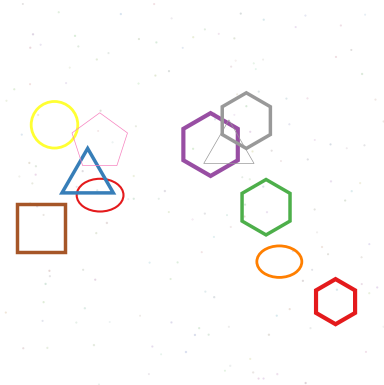[{"shape": "oval", "thickness": 1.5, "radius": 0.3, "center": [0.26, 0.493]}, {"shape": "hexagon", "thickness": 3, "radius": 0.29, "center": [0.872, 0.217]}, {"shape": "triangle", "thickness": 2.5, "radius": 0.38, "center": [0.228, 0.537]}, {"shape": "hexagon", "thickness": 2.5, "radius": 0.36, "center": [0.691, 0.462]}, {"shape": "hexagon", "thickness": 3, "radius": 0.41, "center": [0.547, 0.625]}, {"shape": "oval", "thickness": 2, "radius": 0.29, "center": [0.726, 0.32]}, {"shape": "circle", "thickness": 2, "radius": 0.3, "center": [0.142, 0.676]}, {"shape": "square", "thickness": 2.5, "radius": 0.31, "center": [0.105, 0.407]}, {"shape": "pentagon", "thickness": 0.5, "radius": 0.38, "center": [0.259, 0.631]}, {"shape": "triangle", "thickness": 0.5, "radius": 0.38, "center": [0.595, 0.613]}, {"shape": "hexagon", "thickness": 2.5, "radius": 0.36, "center": [0.64, 0.687]}]